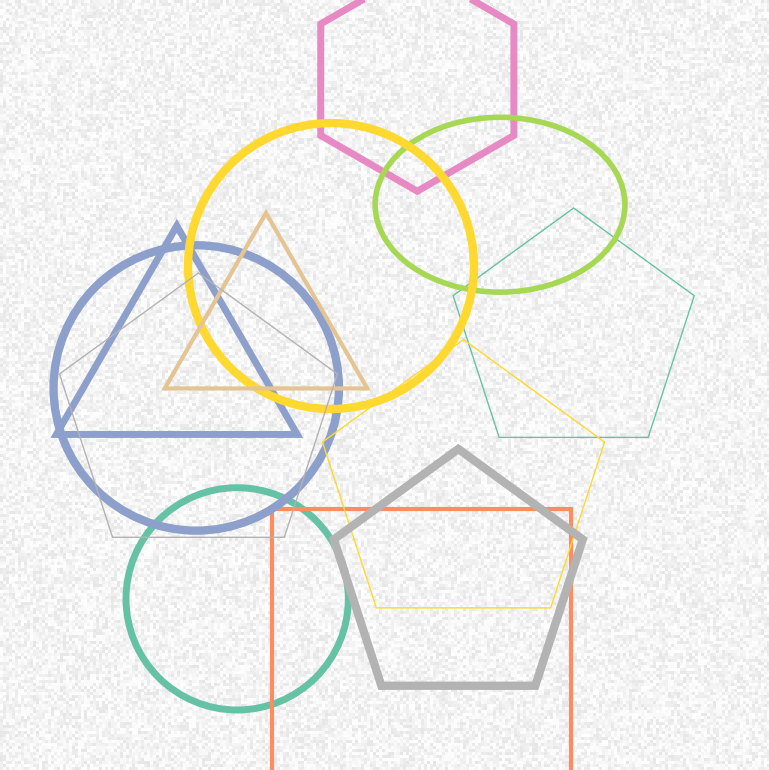[{"shape": "circle", "thickness": 2.5, "radius": 0.72, "center": [0.308, 0.222]}, {"shape": "pentagon", "thickness": 0.5, "radius": 0.82, "center": [0.745, 0.565]}, {"shape": "square", "thickness": 1.5, "radius": 0.97, "center": [0.547, 0.144]}, {"shape": "triangle", "thickness": 2.5, "radius": 0.9, "center": [0.23, 0.526]}, {"shape": "circle", "thickness": 3, "radius": 0.93, "center": [0.255, 0.496]}, {"shape": "hexagon", "thickness": 2.5, "radius": 0.72, "center": [0.542, 0.896]}, {"shape": "oval", "thickness": 2, "radius": 0.81, "center": [0.649, 0.734]}, {"shape": "circle", "thickness": 3, "radius": 0.93, "center": [0.43, 0.654]}, {"shape": "pentagon", "thickness": 0.5, "radius": 0.96, "center": [0.602, 0.366]}, {"shape": "triangle", "thickness": 1.5, "radius": 0.76, "center": [0.345, 0.571]}, {"shape": "pentagon", "thickness": 3, "radius": 0.85, "center": [0.595, 0.247]}, {"shape": "pentagon", "thickness": 0.5, "radius": 0.95, "center": [0.258, 0.456]}]